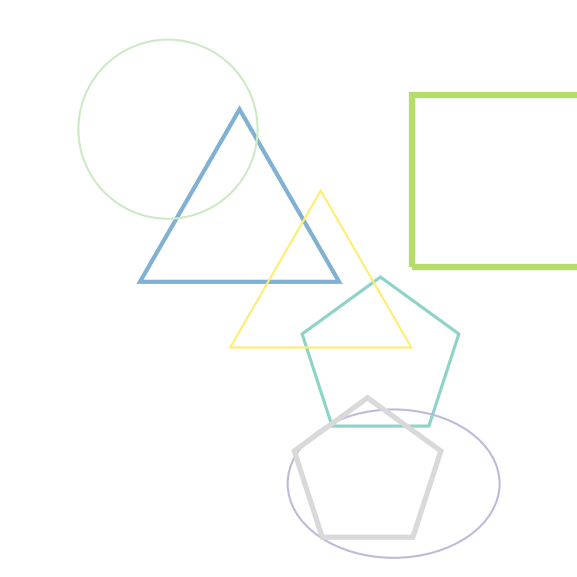[{"shape": "pentagon", "thickness": 1.5, "radius": 0.71, "center": [0.659, 0.377]}, {"shape": "oval", "thickness": 1, "radius": 0.92, "center": [0.682, 0.162]}, {"shape": "triangle", "thickness": 2, "radius": 1.0, "center": [0.415, 0.611]}, {"shape": "square", "thickness": 3, "radius": 0.74, "center": [0.863, 0.686]}, {"shape": "pentagon", "thickness": 2.5, "radius": 0.67, "center": [0.636, 0.177]}, {"shape": "circle", "thickness": 1, "radius": 0.78, "center": [0.291, 0.775]}, {"shape": "triangle", "thickness": 1, "radius": 0.91, "center": [0.555, 0.488]}]